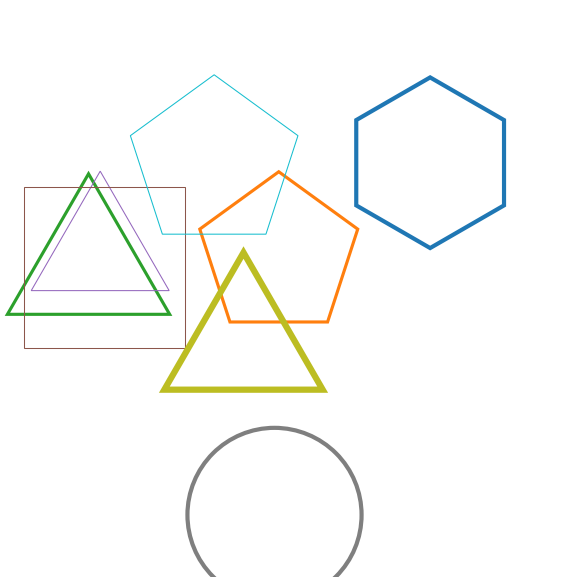[{"shape": "hexagon", "thickness": 2, "radius": 0.74, "center": [0.745, 0.717]}, {"shape": "pentagon", "thickness": 1.5, "radius": 0.72, "center": [0.483, 0.558]}, {"shape": "triangle", "thickness": 1.5, "radius": 0.81, "center": [0.153, 0.536]}, {"shape": "triangle", "thickness": 0.5, "radius": 0.69, "center": [0.173, 0.565]}, {"shape": "square", "thickness": 0.5, "radius": 0.7, "center": [0.18, 0.537]}, {"shape": "circle", "thickness": 2, "radius": 0.75, "center": [0.475, 0.108]}, {"shape": "triangle", "thickness": 3, "radius": 0.79, "center": [0.422, 0.404]}, {"shape": "pentagon", "thickness": 0.5, "radius": 0.76, "center": [0.371, 0.717]}]